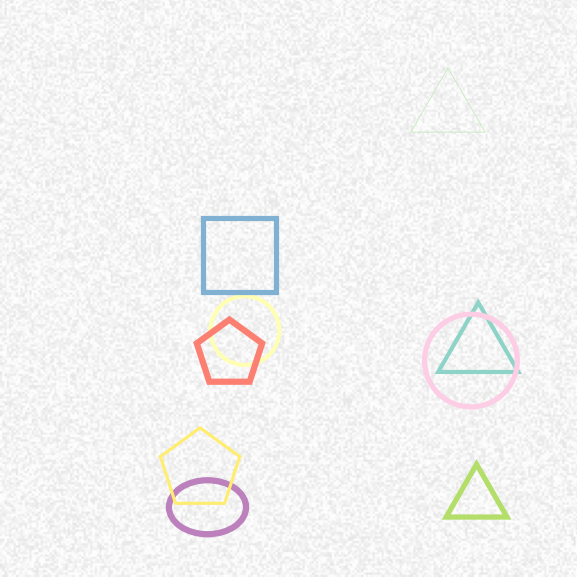[{"shape": "triangle", "thickness": 2, "radius": 0.4, "center": [0.828, 0.395]}, {"shape": "circle", "thickness": 2, "radius": 0.3, "center": [0.424, 0.427]}, {"shape": "pentagon", "thickness": 3, "radius": 0.3, "center": [0.397, 0.386]}, {"shape": "square", "thickness": 2.5, "radius": 0.32, "center": [0.415, 0.557]}, {"shape": "triangle", "thickness": 2.5, "radius": 0.3, "center": [0.825, 0.134]}, {"shape": "circle", "thickness": 2.5, "radius": 0.4, "center": [0.815, 0.375]}, {"shape": "oval", "thickness": 3, "radius": 0.33, "center": [0.359, 0.121]}, {"shape": "triangle", "thickness": 0.5, "radius": 0.37, "center": [0.776, 0.807]}, {"shape": "pentagon", "thickness": 1.5, "radius": 0.36, "center": [0.346, 0.186]}]